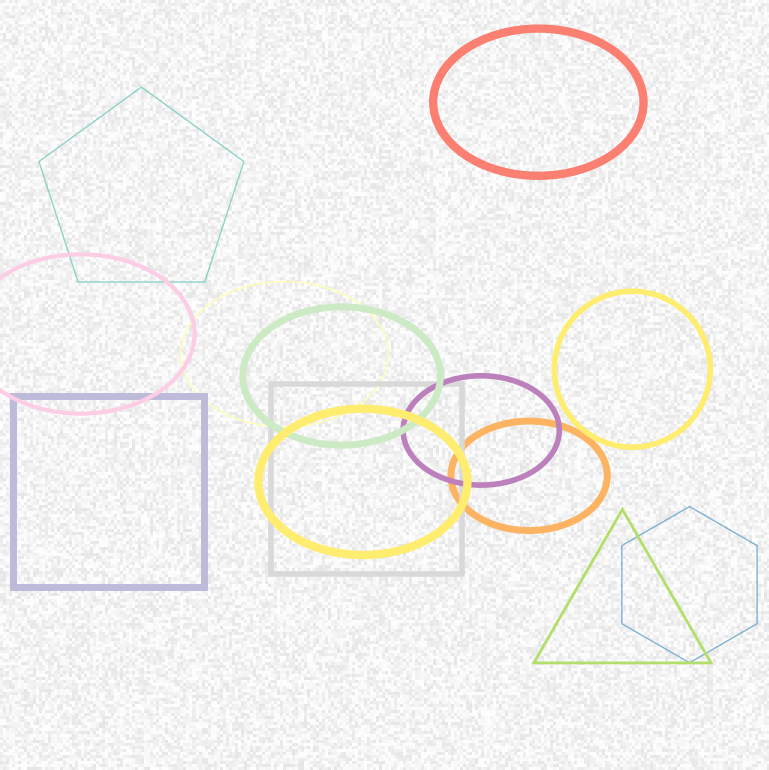[{"shape": "pentagon", "thickness": 0.5, "radius": 0.7, "center": [0.184, 0.747]}, {"shape": "oval", "thickness": 0.5, "radius": 0.67, "center": [0.37, 0.54]}, {"shape": "square", "thickness": 2.5, "radius": 0.62, "center": [0.141, 0.361]}, {"shape": "oval", "thickness": 3, "radius": 0.68, "center": [0.699, 0.867]}, {"shape": "hexagon", "thickness": 0.5, "radius": 0.51, "center": [0.895, 0.241]}, {"shape": "oval", "thickness": 2.5, "radius": 0.51, "center": [0.687, 0.382]}, {"shape": "triangle", "thickness": 1, "radius": 0.66, "center": [0.808, 0.206]}, {"shape": "oval", "thickness": 1.5, "radius": 0.74, "center": [0.105, 0.566]}, {"shape": "square", "thickness": 2, "radius": 0.62, "center": [0.476, 0.378]}, {"shape": "oval", "thickness": 2, "radius": 0.51, "center": [0.625, 0.441]}, {"shape": "oval", "thickness": 2.5, "radius": 0.64, "center": [0.444, 0.512]}, {"shape": "circle", "thickness": 2, "radius": 0.51, "center": [0.821, 0.521]}, {"shape": "oval", "thickness": 3, "radius": 0.68, "center": [0.471, 0.374]}]